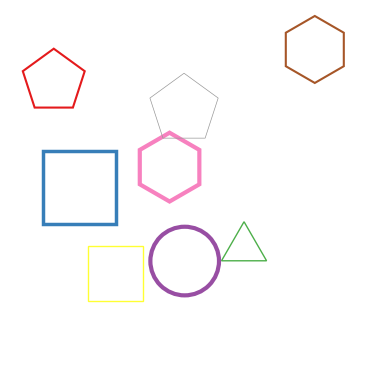[{"shape": "pentagon", "thickness": 1.5, "radius": 0.42, "center": [0.14, 0.789]}, {"shape": "square", "thickness": 2.5, "radius": 0.47, "center": [0.207, 0.512]}, {"shape": "triangle", "thickness": 1, "radius": 0.34, "center": [0.634, 0.356]}, {"shape": "circle", "thickness": 3, "radius": 0.45, "center": [0.48, 0.322]}, {"shape": "square", "thickness": 1, "radius": 0.36, "center": [0.301, 0.289]}, {"shape": "hexagon", "thickness": 1.5, "radius": 0.43, "center": [0.818, 0.872]}, {"shape": "hexagon", "thickness": 3, "radius": 0.45, "center": [0.44, 0.566]}, {"shape": "pentagon", "thickness": 0.5, "radius": 0.47, "center": [0.478, 0.717]}]